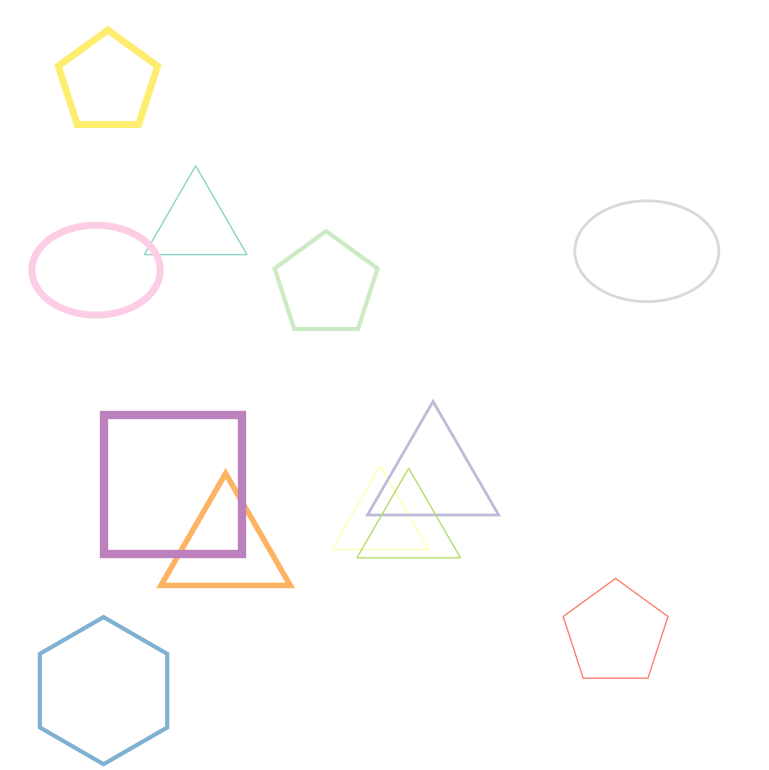[{"shape": "triangle", "thickness": 0.5, "radius": 0.38, "center": [0.254, 0.708]}, {"shape": "triangle", "thickness": 0.5, "radius": 0.36, "center": [0.494, 0.322]}, {"shape": "triangle", "thickness": 1, "radius": 0.49, "center": [0.562, 0.38]}, {"shape": "pentagon", "thickness": 0.5, "radius": 0.36, "center": [0.799, 0.177]}, {"shape": "hexagon", "thickness": 1.5, "radius": 0.48, "center": [0.134, 0.103]}, {"shape": "triangle", "thickness": 2, "radius": 0.48, "center": [0.293, 0.288]}, {"shape": "triangle", "thickness": 0.5, "radius": 0.39, "center": [0.531, 0.314]}, {"shape": "oval", "thickness": 2.5, "radius": 0.42, "center": [0.125, 0.649]}, {"shape": "oval", "thickness": 1, "radius": 0.47, "center": [0.84, 0.674]}, {"shape": "square", "thickness": 3, "radius": 0.45, "center": [0.225, 0.371]}, {"shape": "pentagon", "thickness": 1.5, "radius": 0.35, "center": [0.423, 0.63]}, {"shape": "pentagon", "thickness": 2.5, "radius": 0.34, "center": [0.14, 0.893]}]